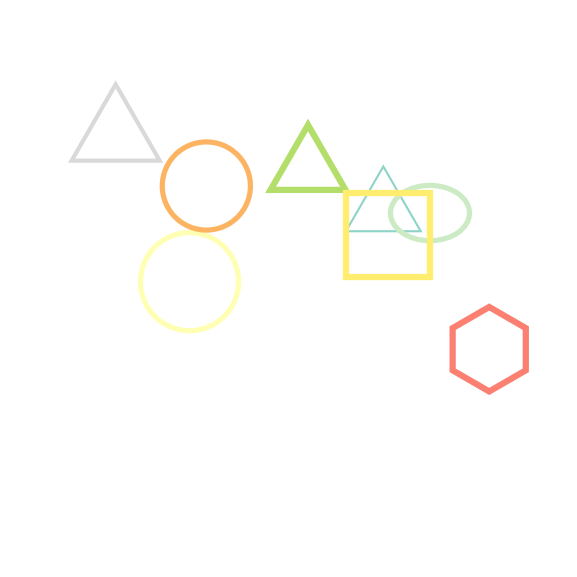[{"shape": "triangle", "thickness": 1, "radius": 0.37, "center": [0.664, 0.636]}, {"shape": "circle", "thickness": 2.5, "radius": 0.42, "center": [0.328, 0.511]}, {"shape": "hexagon", "thickness": 3, "radius": 0.37, "center": [0.847, 0.394]}, {"shape": "circle", "thickness": 2.5, "radius": 0.38, "center": [0.357, 0.677]}, {"shape": "triangle", "thickness": 3, "radius": 0.37, "center": [0.533, 0.708]}, {"shape": "triangle", "thickness": 2, "radius": 0.44, "center": [0.2, 0.765]}, {"shape": "oval", "thickness": 2.5, "radius": 0.34, "center": [0.745, 0.63]}, {"shape": "square", "thickness": 3, "radius": 0.37, "center": [0.672, 0.593]}]